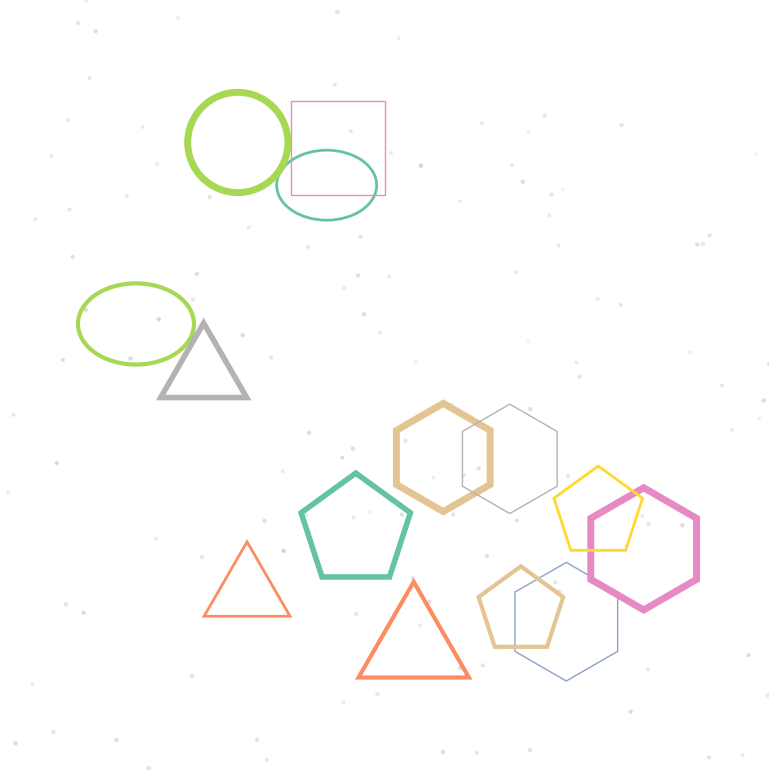[{"shape": "oval", "thickness": 1, "radius": 0.32, "center": [0.424, 0.759]}, {"shape": "pentagon", "thickness": 2, "radius": 0.37, "center": [0.462, 0.311]}, {"shape": "triangle", "thickness": 1, "radius": 0.32, "center": [0.321, 0.232]}, {"shape": "triangle", "thickness": 1.5, "radius": 0.41, "center": [0.537, 0.162]}, {"shape": "hexagon", "thickness": 0.5, "radius": 0.39, "center": [0.735, 0.193]}, {"shape": "hexagon", "thickness": 2.5, "radius": 0.4, "center": [0.836, 0.287]}, {"shape": "square", "thickness": 0.5, "radius": 0.3, "center": [0.439, 0.808]}, {"shape": "oval", "thickness": 1.5, "radius": 0.38, "center": [0.177, 0.579]}, {"shape": "circle", "thickness": 2.5, "radius": 0.33, "center": [0.309, 0.815]}, {"shape": "pentagon", "thickness": 1, "radius": 0.3, "center": [0.777, 0.334]}, {"shape": "hexagon", "thickness": 2.5, "radius": 0.35, "center": [0.576, 0.406]}, {"shape": "pentagon", "thickness": 1.5, "radius": 0.29, "center": [0.676, 0.207]}, {"shape": "triangle", "thickness": 2, "radius": 0.32, "center": [0.264, 0.516]}, {"shape": "hexagon", "thickness": 0.5, "radius": 0.36, "center": [0.662, 0.404]}]